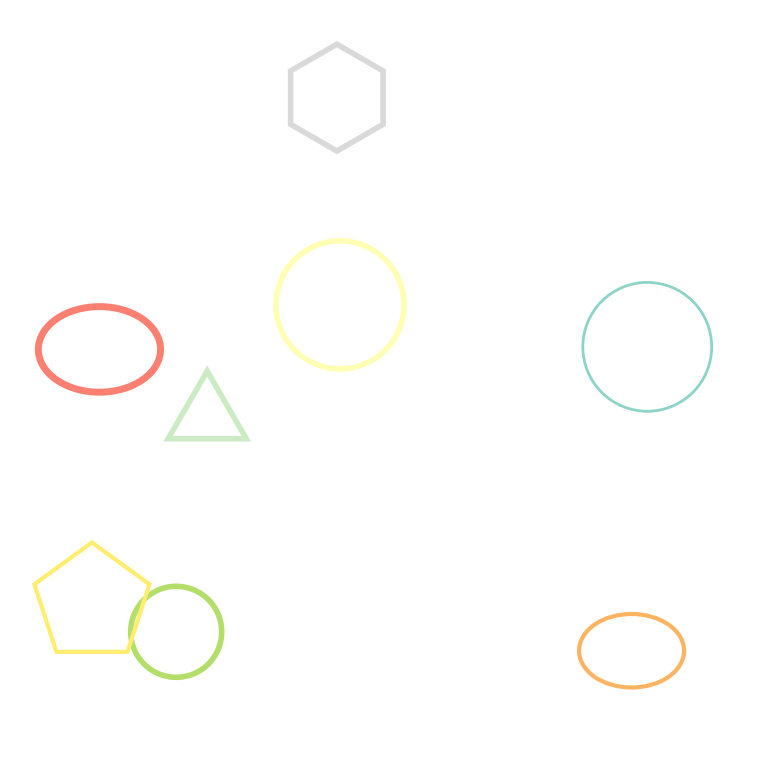[{"shape": "circle", "thickness": 1, "radius": 0.42, "center": [0.841, 0.55]}, {"shape": "circle", "thickness": 2, "radius": 0.42, "center": [0.442, 0.604]}, {"shape": "oval", "thickness": 2.5, "radius": 0.4, "center": [0.129, 0.546]}, {"shape": "oval", "thickness": 1.5, "radius": 0.34, "center": [0.82, 0.155]}, {"shape": "circle", "thickness": 2, "radius": 0.3, "center": [0.229, 0.179]}, {"shape": "hexagon", "thickness": 2, "radius": 0.35, "center": [0.437, 0.873]}, {"shape": "triangle", "thickness": 2, "radius": 0.29, "center": [0.269, 0.46]}, {"shape": "pentagon", "thickness": 1.5, "radius": 0.39, "center": [0.119, 0.217]}]